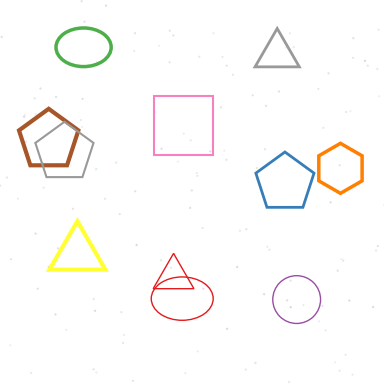[{"shape": "triangle", "thickness": 1, "radius": 0.31, "center": [0.451, 0.281]}, {"shape": "oval", "thickness": 1, "radius": 0.4, "center": [0.473, 0.224]}, {"shape": "pentagon", "thickness": 2, "radius": 0.4, "center": [0.74, 0.526]}, {"shape": "oval", "thickness": 2.5, "radius": 0.36, "center": [0.217, 0.877]}, {"shape": "circle", "thickness": 1, "radius": 0.31, "center": [0.771, 0.222]}, {"shape": "hexagon", "thickness": 2.5, "radius": 0.32, "center": [0.884, 0.563]}, {"shape": "triangle", "thickness": 3, "radius": 0.42, "center": [0.201, 0.342]}, {"shape": "pentagon", "thickness": 3, "radius": 0.41, "center": [0.126, 0.636]}, {"shape": "square", "thickness": 1.5, "radius": 0.38, "center": [0.477, 0.673]}, {"shape": "pentagon", "thickness": 1.5, "radius": 0.4, "center": [0.167, 0.604]}, {"shape": "triangle", "thickness": 2, "radius": 0.33, "center": [0.72, 0.86]}]